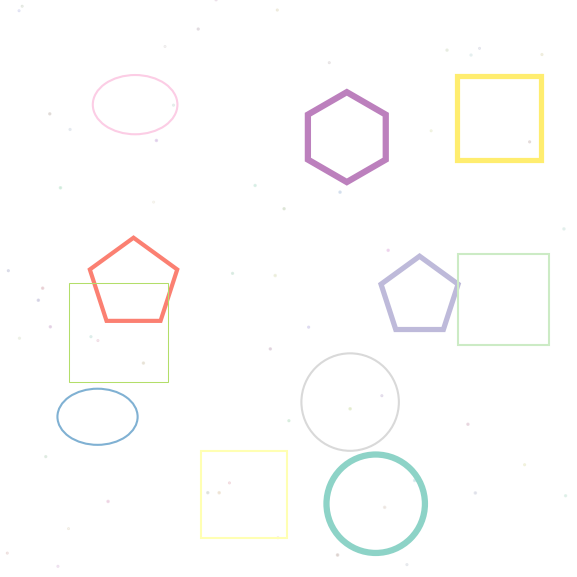[{"shape": "circle", "thickness": 3, "radius": 0.43, "center": [0.651, 0.127]}, {"shape": "square", "thickness": 1, "radius": 0.37, "center": [0.423, 0.143]}, {"shape": "pentagon", "thickness": 2.5, "radius": 0.35, "center": [0.727, 0.485]}, {"shape": "pentagon", "thickness": 2, "radius": 0.4, "center": [0.231, 0.508]}, {"shape": "oval", "thickness": 1, "radius": 0.35, "center": [0.169, 0.277]}, {"shape": "square", "thickness": 0.5, "radius": 0.43, "center": [0.206, 0.424]}, {"shape": "oval", "thickness": 1, "radius": 0.37, "center": [0.234, 0.818]}, {"shape": "circle", "thickness": 1, "radius": 0.42, "center": [0.606, 0.303]}, {"shape": "hexagon", "thickness": 3, "radius": 0.39, "center": [0.601, 0.762]}, {"shape": "square", "thickness": 1, "radius": 0.4, "center": [0.872, 0.48]}, {"shape": "square", "thickness": 2.5, "radius": 0.36, "center": [0.864, 0.795]}]